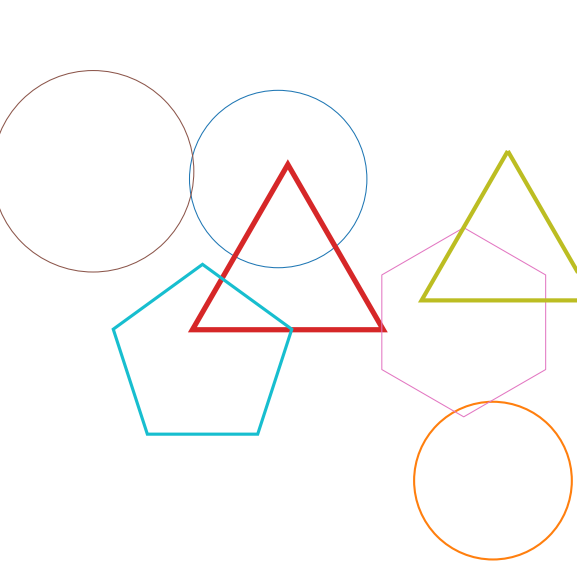[{"shape": "circle", "thickness": 0.5, "radius": 0.77, "center": [0.482, 0.689]}, {"shape": "circle", "thickness": 1, "radius": 0.68, "center": [0.854, 0.167]}, {"shape": "triangle", "thickness": 2.5, "radius": 0.95, "center": [0.498, 0.524]}, {"shape": "circle", "thickness": 0.5, "radius": 0.87, "center": [0.161, 0.703]}, {"shape": "hexagon", "thickness": 0.5, "radius": 0.82, "center": [0.803, 0.441]}, {"shape": "triangle", "thickness": 2, "radius": 0.86, "center": [0.879, 0.565]}, {"shape": "pentagon", "thickness": 1.5, "radius": 0.81, "center": [0.351, 0.379]}]